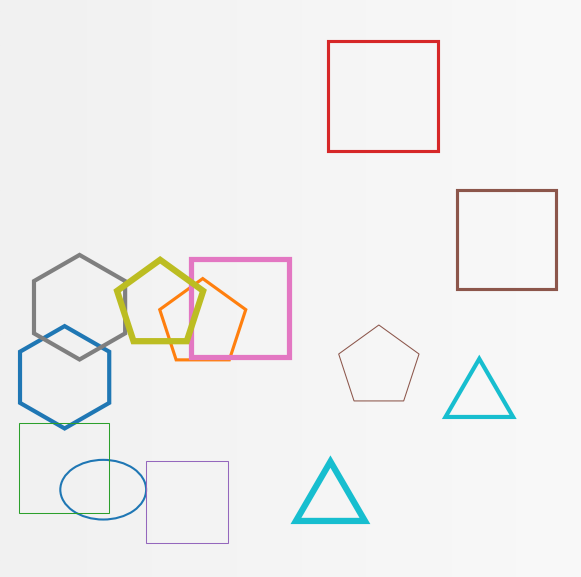[{"shape": "hexagon", "thickness": 2, "radius": 0.44, "center": [0.111, 0.346]}, {"shape": "oval", "thickness": 1, "radius": 0.37, "center": [0.178, 0.151]}, {"shape": "pentagon", "thickness": 1.5, "radius": 0.39, "center": [0.349, 0.439]}, {"shape": "square", "thickness": 0.5, "radius": 0.39, "center": [0.11, 0.188]}, {"shape": "square", "thickness": 1.5, "radius": 0.47, "center": [0.659, 0.833]}, {"shape": "square", "thickness": 0.5, "radius": 0.36, "center": [0.322, 0.13]}, {"shape": "pentagon", "thickness": 0.5, "radius": 0.36, "center": [0.652, 0.364]}, {"shape": "square", "thickness": 1.5, "radius": 0.43, "center": [0.872, 0.584]}, {"shape": "square", "thickness": 2.5, "radius": 0.42, "center": [0.413, 0.466]}, {"shape": "hexagon", "thickness": 2, "radius": 0.45, "center": [0.137, 0.467]}, {"shape": "pentagon", "thickness": 3, "radius": 0.39, "center": [0.275, 0.471]}, {"shape": "triangle", "thickness": 2, "radius": 0.34, "center": [0.825, 0.311]}, {"shape": "triangle", "thickness": 3, "radius": 0.34, "center": [0.568, 0.131]}]